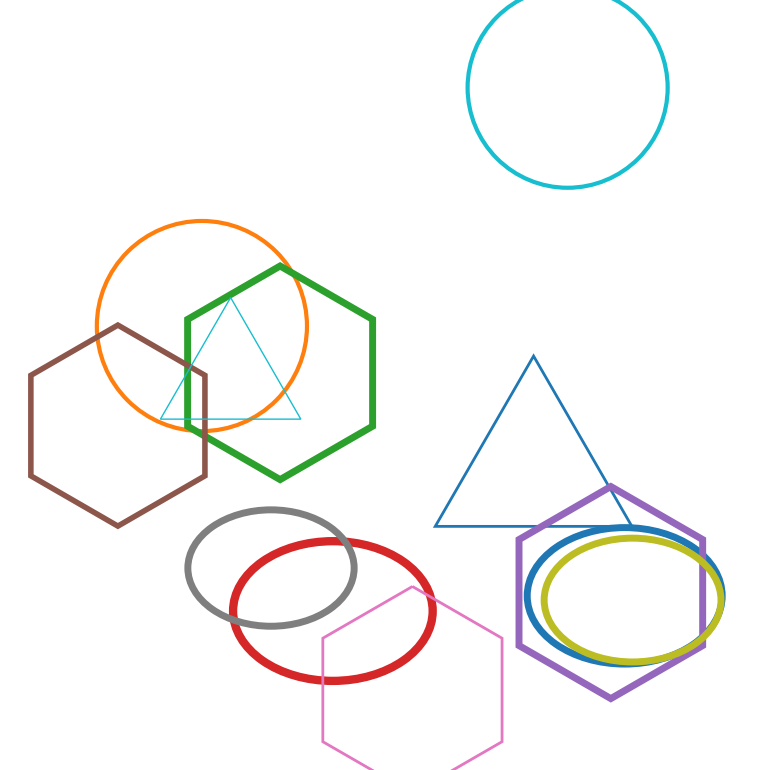[{"shape": "oval", "thickness": 2.5, "radius": 0.63, "center": [0.811, 0.226]}, {"shape": "triangle", "thickness": 1, "radius": 0.74, "center": [0.693, 0.39]}, {"shape": "circle", "thickness": 1.5, "radius": 0.68, "center": [0.262, 0.577]}, {"shape": "hexagon", "thickness": 2.5, "radius": 0.69, "center": [0.364, 0.516]}, {"shape": "oval", "thickness": 3, "radius": 0.65, "center": [0.432, 0.206]}, {"shape": "hexagon", "thickness": 2.5, "radius": 0.69, "center": [0.793, 0.23]}, {"shape": "hexagon", "thickness": 2, "radius": 0.65, "center": [0.153, 0.447]}, {"shape": "hexagon", "thickness": 1, "radius": 0.67, "center": [0.536, 0.104]}, {"shape": "oval", "thickness": 2.5, "radius": 0.54, "center": [0.352, 0.262]}, {"shape": "oval", "thickness": 2.5, "radius": 0.57, "center": [0.822, 0.221]}, {"shape": "circle", "thickness": 1.5, "radius": 0.65, "center": [0.737, 0.886]}, {"shape": "triangle", "thickness": 0.5, "radius": 0.53, "center": [0.3, 0.508]}]